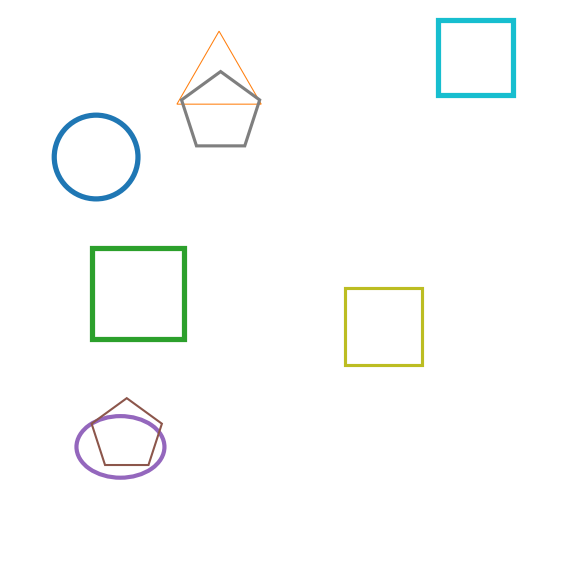[{"shape": "circle", "thickness": 2.5, "radius": 0.36, "center": [0.166, 0.727]}, {"shape": "triangle", "thickness": 0.5, "radius": 0.42, "center": [0.379, 0.861]}, {"shape": "square", "thickness": 2.5, "radius": 0.4, "center": [0.239, 0.491]}, {"shape": "oval", "thickness": 2, "radius": 0.38, "center": [0.209, 0.225]}, {"shape": "pentagon", "thickness": 1, "radius": 0.32, "center": [0.219, 0.246]}, {"shape": "pentagon", "thickness": 1.5, "radius": 0.36, "center": [0.382, 0.804]}, {"shape": "square", "thickness": 1.5, "radius": 0.33, "center": [0.665, 0.433]}, {"shape": "square", "thickness": 2.5, "radius": 0.32, "center": [0.824, 0.899]}]